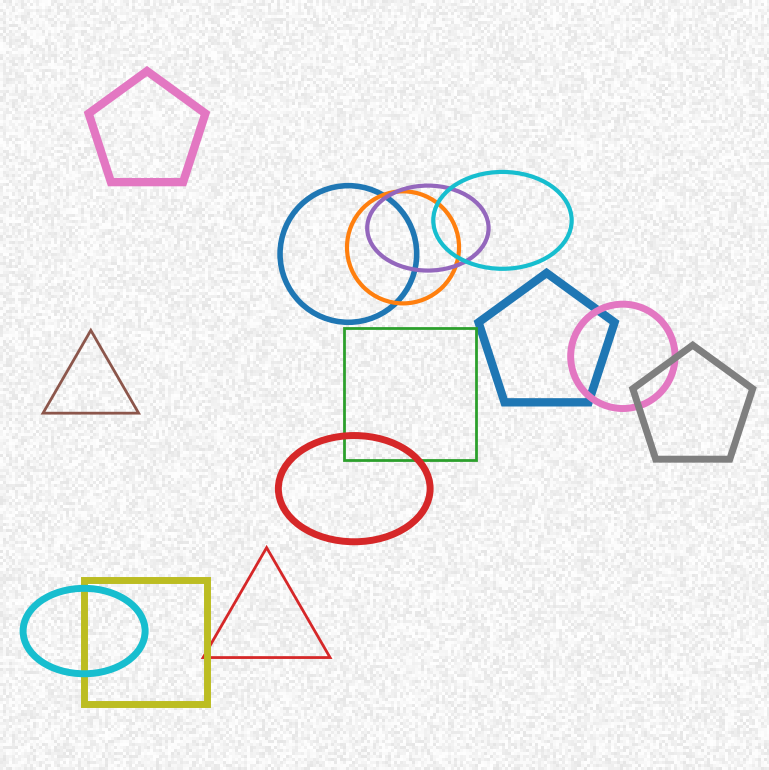[{"shape": "pentagon", "thickness": 3, "radius": 0.46, "center": [0.71, 0.553]}, {"shape": "circle", "thickness": 2, "radius": 0.44, "center": [0.452, 0.67]}, {"shape": "circle", "thickness": 1.5, "radius": 0.36, "center": [0.523, 0.679]}, {"shape": "square", "thickness": 1, "radius": 0.43, "center": [0.533, 0.489]}, {"shape": "triangle", "thickness": 1, "radius": 0.48, "center": [0.346, 0.194]}, {"shape": "oval", "thickness": 2.5, "radius": 0.49, "center": [0.46, 0.365]}, {"shape": "oval", "thickness": 1.5, "radius": 0.39, "center": [0.556, 0.704]}, {"shape": "triangle", "thickness": 1, "radius": 0.36, "center": [0.118, 0.499]}, {"shape": "pentagon", "thickness": 3, "radius": 0.4, "center": [0.191, 0.828]}, {"shape": "circle", "thickness": 2.5, "radius": 0.34, "center": [0.809, 0.537]}, {"shape": "pentagon", "thickness": 2.5, "radius": 0.41, "center": [0.9, 0.47]}, {"shape": "square", "thickness": 2.5, "radius": 0.4, "center": [0.189, 0.167]}, {"shape": "oval", "thickness": 2.5, "radius": 0.4, "center": [0.109, 0.18]}, {"shape": "oval", "thickness": 1.5, "radius": 0.45, "center": [0.653, 0.714]}]